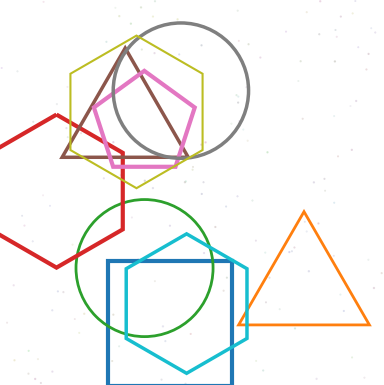[{"shape": "square", "thickness": 3, "radius": 0.81, "center": [0.441, 0.16]}, {"shape": "triangle", "thickness": 2, "radius": 0.98, "center": [0.79, 0.254]}, {"shape": "circle", "thickness": 2, "radius": 0.89, "center": [0.375, 0.304]}, {"shape": "hexagon", "thickness": 3, "radius": 0.99, "center": [0.147, 0.504]}, {"shape": "triangle", "thickness": 2.5, "radius": 0.95, "center": [0.325, 0.686]}, {"shape": "pentagon", "thickness": 3, "radius": 0.69, "center": [0.375, 0.678]}, {"shape": "circle", "thickness": 2.5, "radius": 0.88, "center": [0.47, 0.765]}, {"shape": "hexagon", "thickness": 1.5, "radius": 0.99, "center": [0.355, 0.709]}, {"shape": "hexagon", "thickness": 2.5, "radius": 0.91, "center": [0.485, 0.211]}]